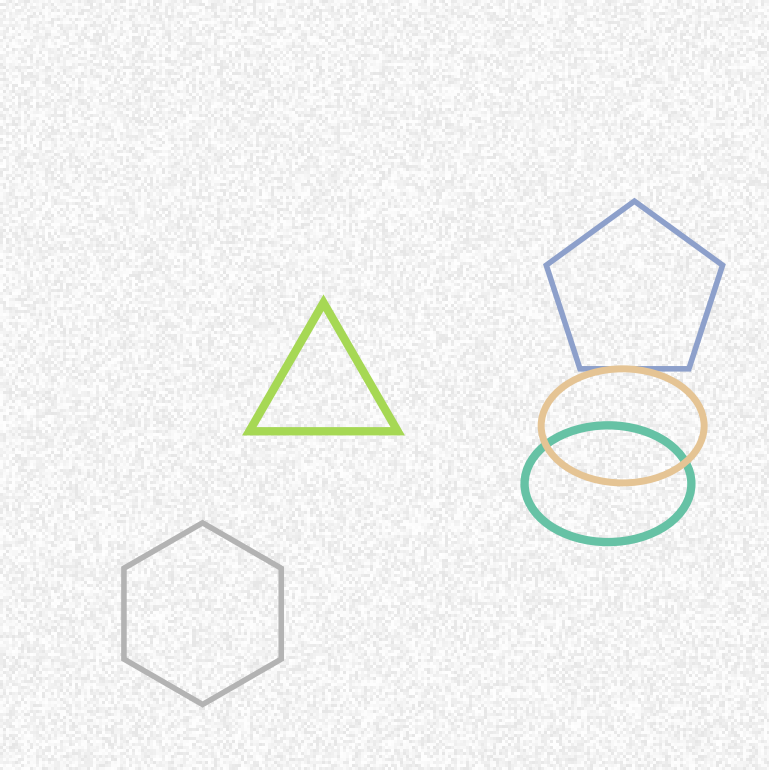[{"shape": "oval", "thickness": 3, "radius": 0.54, "center": [0.79, 0.372]}, {"shape": "pentagon", "thickness": 2, "radius": 0.6, "center": [0.824, 0.618]}, {"shape": "triangle", "thickness": 3, "radius": 0.56, "center": [0.42, 0.496]}, {"shape": "oval", "thickness": 2.5, "radius": 0.53, "center": [0.809, 0.447]}, {"shape": "hexagon", "thickness": 2, "radius": 0.59, "center": [0.263, 0.203]}]